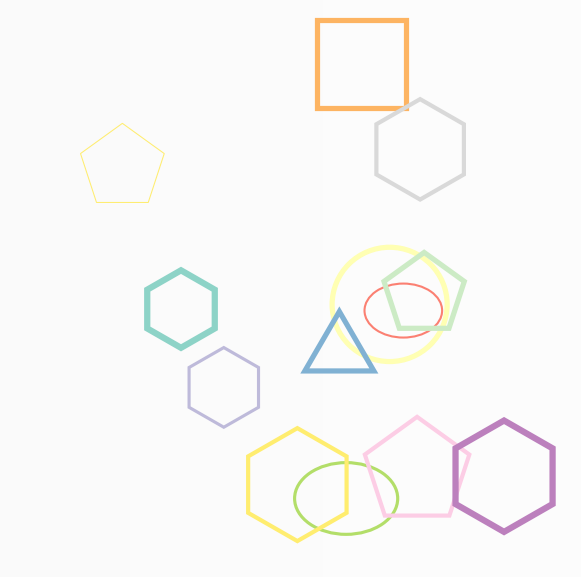[{"shape": "hexagon", "thickness": 3, "radius": 0.34, "center": [0.311, 0.464]}, {"shape": "circle", "thickness": 2.5, "radius": 0.49, "center": [0.67, 0.472]}, {"shape": "hexagon", "thickness": 1.5, "radius": 0.34, "center": [0.385, 0.328]}, {"shape": "oval", "thickness": 1, "radius": 0.33, "center": [0.694, 0.461]}, {"shape": "triangle", "thickness": 2.5, "radius": 0.34, "center": [0.584, 0.391]}, {"shape": "square", "thickness": 2.5, "radius": 0.38, "center": [0.622, 0.888]}, {"shape": "oval", "thickness": 1.5, "radius": 0.44, "center": [0.596, 0.136]}, {"shape": "pentagon", "thickness": 2, "radius": 0.47, "center": [0.718, 0.183]}, {"shape": "hexagon", "thickness": 2, "radius": 0.43, "center": [0.723, 0.741]}, {"shape": "hexagon", "thickness": 3, "radius": 0.48, "center": [0.867, 0.175]}, {"shape": "pentagon", "thickness": 2.5, "radius": 0.36, "center": [0.73, 0.489]}, {"shape": "pentagon", "thickness": 0.5, "radius": 0.38, "center": [0.211, 0.71]}, {"shape": "hexagon", "thickness": 2, "radius": 0.49, "center": [0.512, 0.16]}]